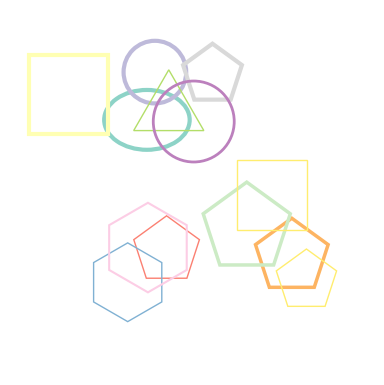[{"shape": "oval", "thickness": 3, "radius": 0.56, "center": [0.382, 0.689]}, {"shape": "square", "thickness": 3, "radius": 0.51, "center": [0.177, 0.755]}, {"shape": "circle", "thickness": 3, "radius": 0.41, "center": [0.402, 0.813]}, {"shape": "pentagon", "thickness": 1, "radius": 0.45, "center": [0.433, 0.35]}, {"shape": "hexagon", "thickness": 1, "radius": 0.51, "center": [0.332, 0.267]}, {"shape": "pentagon", "thickness": 2.5, "radius": 0.5, "center": [0.758, 0.334]}, {"shape": "triangle", "thickness": 1, "radius": 0.53, "center": [0.438, 0.713]}, {"shape": "hexagon", "thickness": 1.5, "radius": 0.58, "center": [0.384, 0.357]}, {"shape": "pentagon", "thickness": 3, "radius": 0.4, "center": [0.552, 0.806]}, {"shape": "circle", "thickness": 2, "radius": 0.53, "center": [0.503, 0.684]}, {"shape": "pentagon", "thickness": 2.5, "radius": 0.59, "center": [0.641, 0.408]}, {"shape": "pentagon", "thickness": 1, "radius": 0.41, "center": [0.796, 0.271]}, {"shape": "square", "thickness": 1, "radius": 0.46, "center": [0.707, 0.494]}]